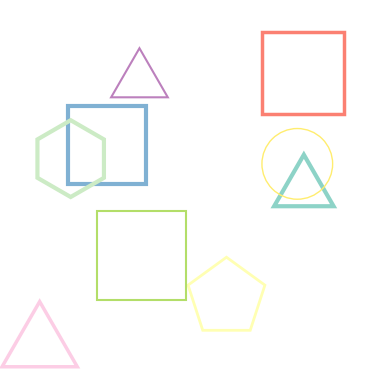[{"shape": "triangle", "thickness": 3, "radius": 0.45, "center": [0.789, 0.509]}, {"shape": "pentagon", "thickness": 2, "radius": 0.52, "center": [0.588, 0.227]}, {"shape": "square", "thickness": 2.5, "radius": 0.53, "center": [0.786, 0.811]}, {"shape": "square", "thickness": 3, "radius": 0.51, "center": [0.278, 0.624]}, {"shape": "square", "thickness": 1.5, "radius": 0.57, "center": [0.367, 0.336]}, {"shape": "triangle", "thickness": 2.5, "radius": 0.56, "center": [0.103, 0.104]}, {"shape": "triangle", "thickness": 1.5, "radius": 0.42, "center": [0.362, 0.79]}, {"shape": "hexagon", "thickness": 3, "radius": 0.5, "center": [0.184, 0.588]}, {"shape": "circle", "thickness": 1, "radius": 0.46, "center": [0.772, 0.574]}]